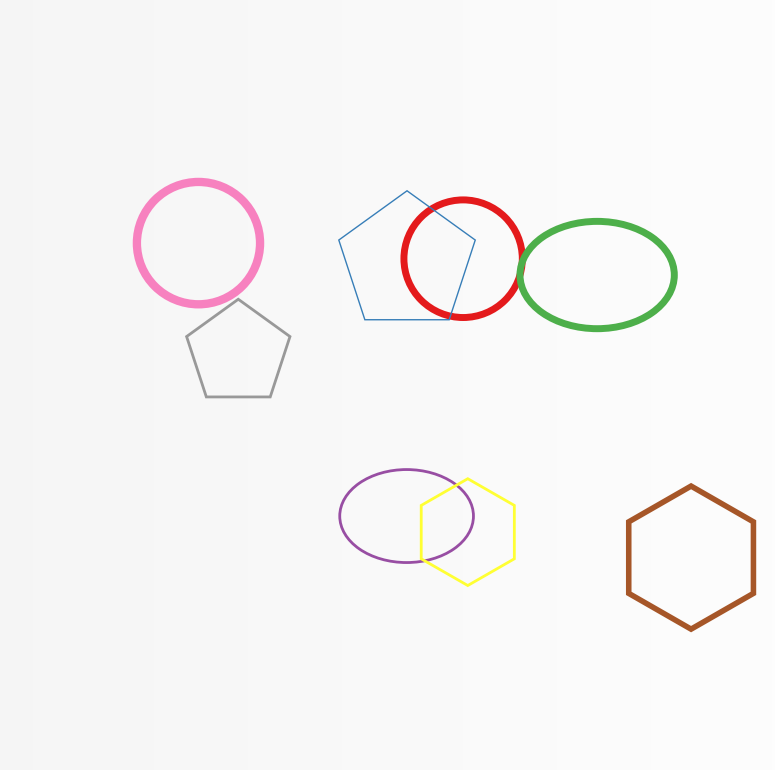[{"shape": "circle", "thickness": 2.5, "radius": 0.38, "center": [0.598, 0.664]}, {"shape": "pentagon", "thickness": 0.5, "radius": 0.46, "center": [0.525, 0.66]}, {"shape": "oval", "thickness": 2.5, "radius": 0.5, "center": [0.771, 0.643]}, {"shape": "oval", "thickness": 1, "radius": 0.43, "center": [0.525, 0.33]}, {"shape": "hexagon", "thickness": 1, "radius": 0.35, "center": [0.604, 0.309]}, {"shape": "hexagon", "thickness": 2, "radius": 0.46, "center": [0.892, 0.276]}, {"shape": "circle", "thickness": 3, "radius": 0.4, "center": [0.256, 0.684]}, {"shape": "pentagon", "thickness": 1, "radius": 0.35, "center": [0.307, 0.541]}]